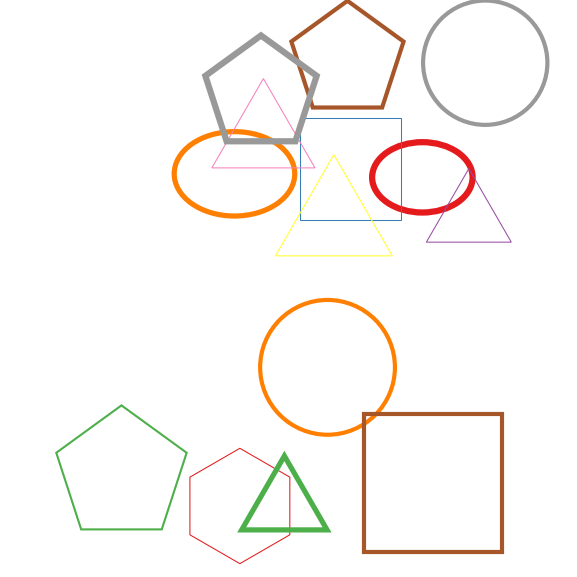[{"shape": "oval", "thickness": 3, "radius": 0.43, "center": [0.731, 0.692]}, {"shape": "hexagon", "thickness": 0.5, "radius": 0.5, "center": [0.415, 0.123]}, {"shape": "square", "thickness": 0.5, "radius": 0.44, "center": [0.607, 0.706]}, {"shape": "pentagon", "thickness": 1, "radius": 0.59, "center": [0.21, 0.178]}, {"shape": "triangle", "thickness": 2.5, "radius": 0.43, "center": [0.492, 0.124]}, {"shape": "triangle", "thickness": 0.5, "radius": 0.42, "center": [0.812, 0.622]}, {"shape": "circle", "thickness": 2, "radius": 0.58, "center": [0.567, 0.363]}, {"shape": "oval", "thickness": 2.5, "radius": 0.52, "center": [0.406, 0.698]}, {"shape": "triangle", "thickness": 0.5, "radius": 0.58, "center": [0.578, 0.614]}, {"shape": "pentagon", "thickness": 2, "radius": 0.51, "center": [0.602, 0.896]}, {"shape": "square", "thickness": 2, "radius": 0.6, "center": [0.75, 0.163]}, {"shape": "triangle", "thickness": 0.5, "radius": 0.52, "center": [0.456, 0.76]}, {"shape": "circle", "thickness": 2, "radius": 0.54, "center": [0.84, 0.891]}, {"shape": "pentagon", "thickness": 3, "radius": 0.51, "center": [0.452, 0.836]}]